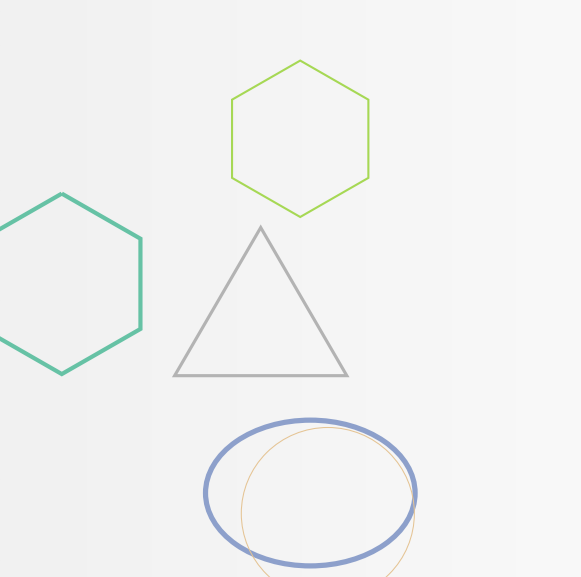[{"shape": "hexagon", "thickness": 2, "radius": 0.78, "center": [0.106, 0.508]}, {"shape": "oval", "thickness": 2.5, "radius": 0.9, "center": [0.534, 0.145]}, {"shape": "hexagon", "thickness": 1, "radius": 0.68, "center": [0.516, 0.759]}, {"shape": "circle", "thickness": 0.5, "radius": 0.74, "center": [0.564, 0.11]}, {"shape": "triangle", "thickness": 1.5, "radius": 0.86, "center": [0.449, 0.434]}]